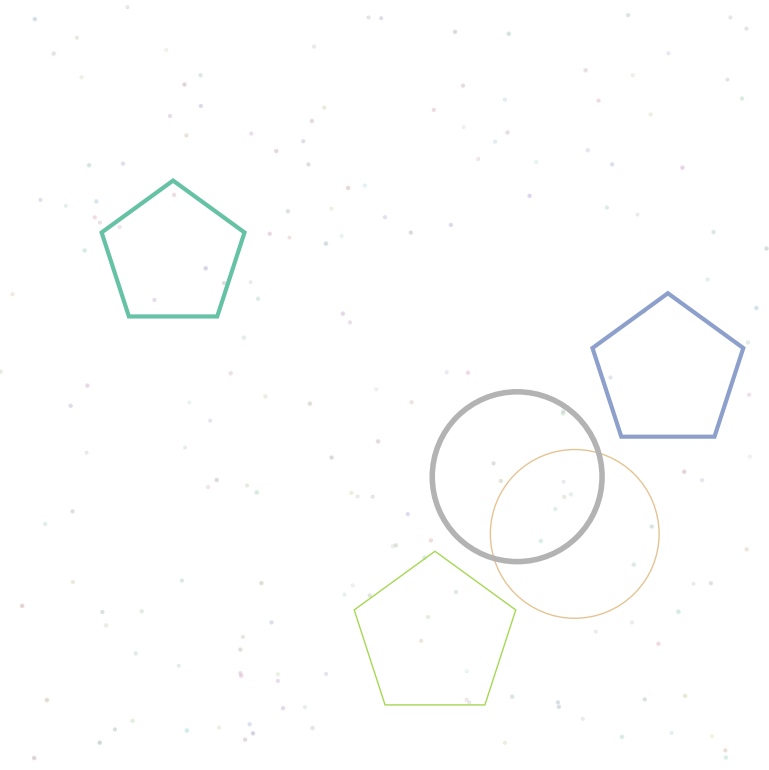[{"shape": "pentagon", "thickness": 1.5, "radius": 0.49, "center": [0.225, 0.668]}, {"shape": "pentagon", "thickness": 1.5, "radius": 0.51, "center": [0.867, 0.516]}, {"shape": "pentagon", "thickness": 0.5, "radius": 0.55, "center": [0.565, 0.174]}, {"shape": "circle", "thickness": 0.5, "radius": 0.55, "center": [0.746, 0.307]}, {"shape": "circle", "thickness": 2, "radius": 0.55, "center": [0.672, 0.381]}]